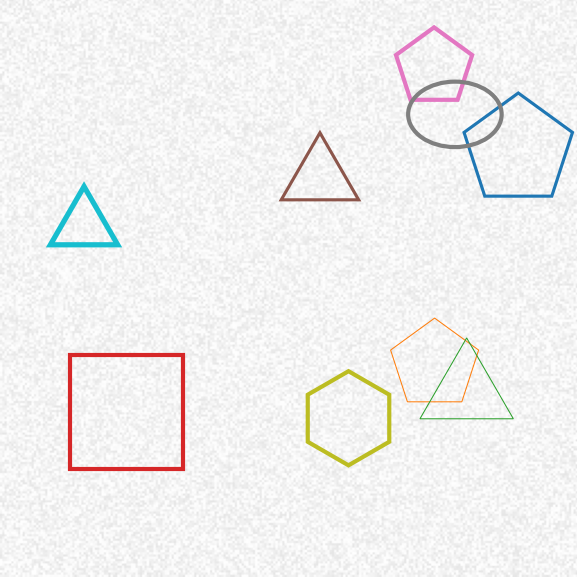[{"shape": "pentagon", "thickness": 1.5, "radius": 0.49, "center": [0.897, 0.739]}, {"shape": "pentagon", "thickness": 0.5, "radius": 0.4, "center": [0.753, 0.368]}, {"shape": "triangle", "thickness": 0.5, "radius": 0.47, "center": [0.808, 0.321]}, {"shape": "square", "thickness": 2, "radius": 0.49, "center": [0.219, 0.286]}, {"shape": "triangle", "thickness": 1.5, "radius": 0.39, "center": [0.554, 0.692]}, {"shape": "pentagon", "thickness": 2, "radius": 0.35, "center": [0.752, 0.882]}, {"shape": "oval", "thickness": 2, "radius": 0.4, "center": [0.788, 0.801]}, {"shape": "hexagon", "thickness": 2, "radius": 0.41, "center": [0.603, 0.275]}, {"shape": "triangle", "thickness": 2.5, "radius": 0.34, "center": [0.146, 0.609]}]